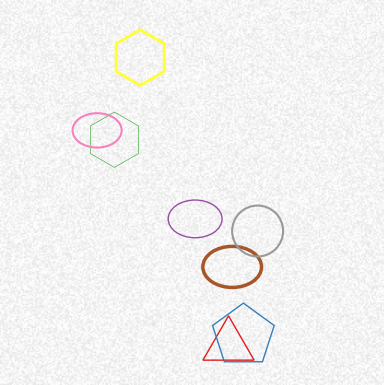[{"shape": "triangle", "thickness": 1, "radius": 0.38, "center": [0.594, 0.103]}, {"shape": "pentagon", "thickness": 1, "radius": 0.42, "center": [0.632, 0.128]}, {"shape": "hexagon", "thickness": 0.5, "radius": 0.36, "center": [0.297, 0.637]}, {"shape": "oval", "thickness": 1, "radius": 0.35, "center": [0.507, 0.431]}, {"shape": "hexagon", "thickness": 2, "radius": 0.36, "center": [0.364, 0.85]}, {"shape": "oval", "thickness": 2.5, "radius": 0.38, "center": [0.603, 0.307]}, {"shape": "oval", "thickness": 1.5, "radius": 0.32, "center": [0.252, 0.661]}, {"shape": "circle", "thickness": 1.5, "radius": 0.33, "center": [0.669, 0.4]}]